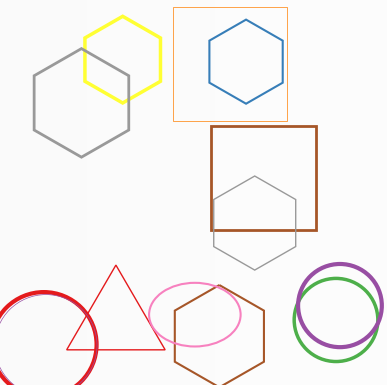[{"shape": "triangle", "thickness": 1, "radius": 0.73, "center": [0.299, 0.165]}, {"shape": "circle", "thickness": 3, "radius": 0.68, "center": [0.113, 0.105]}, {"shape": "hexagon", "thickness": 1.5, "radius": 0.55, "center": [0.635, 0.84]}, {"shape": "circle", "thickness": 2.5, "radius": 0.54, "center": [0.867, 0.169]}, {"shape": "circle", "thickness": 3, "radius": 0.54, "center": [0.877, 0.206]}, {"shape": "circle", "thickness": 0.5, "radius": 0.66, "center": [0.119, 0.103]}, {"shape": "square", "thickness": 0.5, "radius": 0.74, "center": [0.594, 0.833]}, {"shape": "hexagon", "thickness": 2.5, "radius": 0.56, "center": [0.317, 0.845]}, {"shape": "square", "thickness": 2, "radius": 0.68, "center": [0.68, 0.537]}, {"shape": "hexagon", "thickness": 1.5, "radius": 0.66, "center": [0.566, 0.127]}, {"shape": "oval", "thickness": 1.5, "radius": 0.59, "center": [0.503, 0.183]}, {"shape": "hexagon", "thickness": 1, "radius": 0.61, "center": [0.657, 0.421]}, {"shape": "hexagon", "thickness": 2, "radius": 0.7, "center": [0.21, 0.733]}]